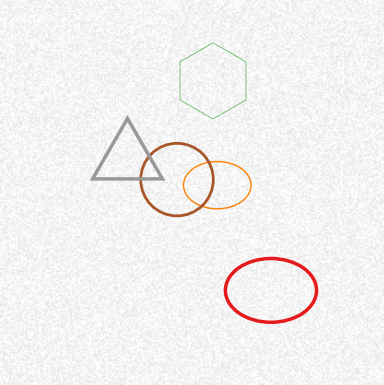[{"shape": "oval", "thickness": 2.5, "radius": 0.59, "center": [0.704, 0.246]}, {"shape": "hexagon", "thickness": 0.5, "radius": 0.49, "center": [0.553, 0.79]}, {"shape": "oval", "thickness": 1, "radius": 0.44, "center": [0.564, 0.519]}, {"shape": "circle", "thickness": 2, "radius": 0.47, "center": [0.46, 0.534]}, {"shape": "triangle", "thickness": 2.5, "radius": 0.52, "center": [0.331, 0.588]}]